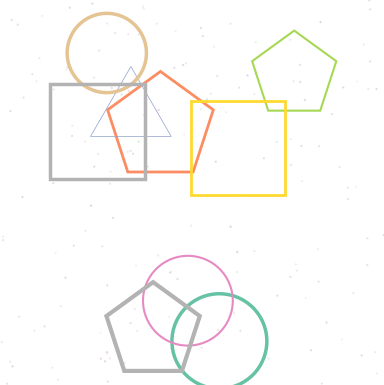[{"shape": "circle", "thickness": 2.5, "radius": 0.62, "center": [0.57, 0.114]}, {"shape": "pentagon", "thickness": 2, "radius": 0.72, "center": [0.417, 0.67]}, {"shape": "triangle", "thickness": 0.5, "radius": 0.61, "center": [0.34, 0.706]}, {"shape": "circle", "thickness": 1.5, "radius": 0.58, "center": [0.488, 0.219]}, {"shape": "pentagon", "thickness": 1.5, "radius": 0.57, "center": [0.764, 0.806]}, {"shape": "square", "thickness": 2, "radius": 0.61, "center": [0.619, 0.616]}, {"shape": "circle", "thickness": 2.5, "radius": 0.51, "center": [0.277, 0.862]}, {"shape": "square", "thickness": 2.5, "radius": 0.62, "center": [0.252, 0.659]}, {"shape": "pentagon", "thickness": 3, "radius": 0.64, "center": [0.398, 0.14]}]